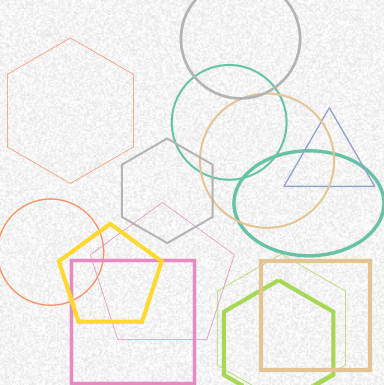[{"shape": "circle", "thickness": 1.5, "radius": 0.75, "center": [0.595, 0.682]}, {"shape": "oval", "thickness": 2.5, "radius": 0.97, "center": [0.802, 0.472]}, {"shape": "hexagon", "thickness": 0.5, "radius": 0.94, "center": [0.183, 0.713]}, {"shape": "circle", "thickness": 1, "radius": 0.69, "center": [0.131, 0.345]}, {"shape": "triangle", "thickness": 1, "radius": 0.68, "center": [0.855, 0.584]}, {"shape": "square", "thickness": 2.5, "radius": 0.8, "center": [0.344, 0.166]}, {"shape": "pentagon", "thickness": 0.5, "radius": 0.98, "center": [0.422, 0.278]}, {"shape": "hexagon", "thickness": 0.5, "radius": 0.96, "center": [0.731, 0.148]}, {"shape": "hexagon", "thickness": 3, "radius": 0.82, "center": [0.724, 0.108]}, {"shape": "pentagon", "thickness": 3, "radius": 0.7, "center": [0.286, 0.278]}, {"shape": "square", "thickness": 3, "radius": 0.71, "center": [0.819, 0.18]}, {"shape": "circle", "thickness": 1.5, "radius": 0.87, "center": [0.694, 0.583]}, {"shape": "hexagon", "thickness": 1.5, "radius": 0.68, "center": [0.434, 0.504]}, {"shape": "circle", "thickness": 2, "radius": 0.77, "center": [0.625, 0.899]}]